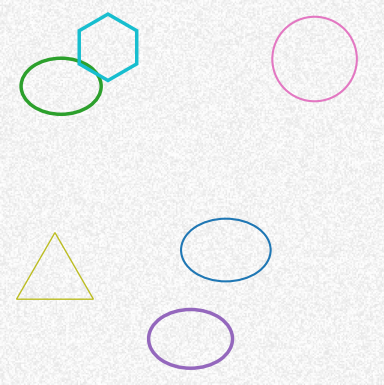[{"shape": "oval", "thickness": 1.5, "radius": 0.58, "center": [0.587, 0.351]}, {"shape": "oval", "thickness": 2.5, "radius": 0.52, "center": [0.159, 0.776]}, {"shape": "oval", "thickness": 2.5, "radius": 0.54, "center": [0.495, 0.12]}, {"shape": "circle", "thickness": 1.5, "radius": 0.55, "center": [0.817, 0.847]}, {"shape": "triangle", "thickness": 1, "radius": 0.58, "center": [0.143, 0.281]}, {"shape": "hexagon", "thickness": 2.5, "radius": 0.43, "center": [0.28, 0.877]}]